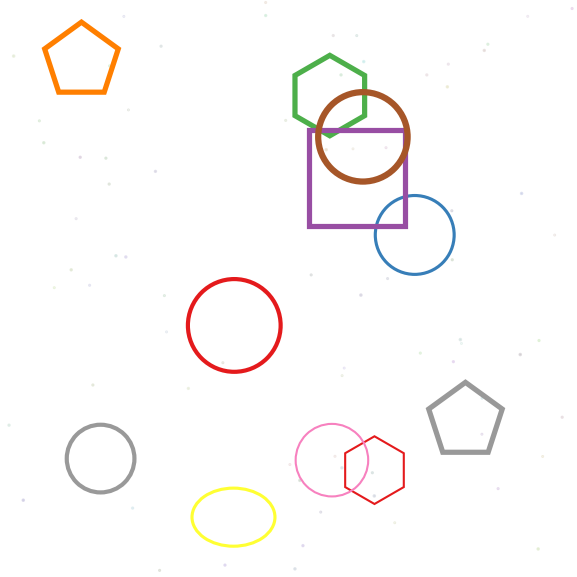[{"shape": "hexagon", "thickness": 1, "radius": 0.29, "center": [0.648, 0.185]}, {"shape": "circle", "thickness": 2, "radius": 0.4, "center": [0.406, 0.436]}, {"shape": "circle", "thickness": 1.5, "radius": 0.34, "center": [0.718, 0.592]}, {"shape": "hexagon", "thickness": 2.5, "radius": 0.35, "center": [0.571, 0.834]}, {"shape": "square", "thickness": 2.5, "radius": 0.41, "center": [0.618, 0.691]}, {"shape": "pentagon", "thickness": 2.5, "radius": 0.34, "center": [0.141, 0.894]}, {"shape": "oval", "thickness": 1.5, "radius": 0.36, "center": [0.404, 0.104]}, {"shape": "circle", "thickness": 3, "radius": 0.39, "center": [0.628, 0.762]}, {"shape": "circle", "thickness": 1, "radius": 0.31, "center": [0.575, 0.202]}, {"shape": "circle", "thickness": 2, "radius": 0.29, "center": [0.174, 0.205]}, {"shape": "pentagon", "thickness": 2.5, "radius": 0.33, "center": [0.806, 0.27]}]